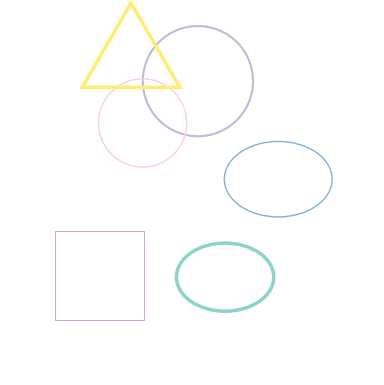[{"shape": "oval", "thickness": 2.5, "radius": 0.63, "center": [0.585, 0.28]}, {"shape": "circle", "thickness": 1.5, "radius": 0.72, "center": [0.514, 0.789]}, {"shape": "oval", "thickness": 1, "radius": 0.7, "center": [0.723, 0.535]}, {"shape": "circle", "thickness": 1, "radius": 0.57, "center": [0.37, 0.681]}, {"shape": "square", "thickness": 0.5, "radius": 0.58, "center": [0.259, 0.284]}, {"shape": "triangle", "thickness": 2.5, "radius": 0.73, "center": [0.34, 0.846]}]